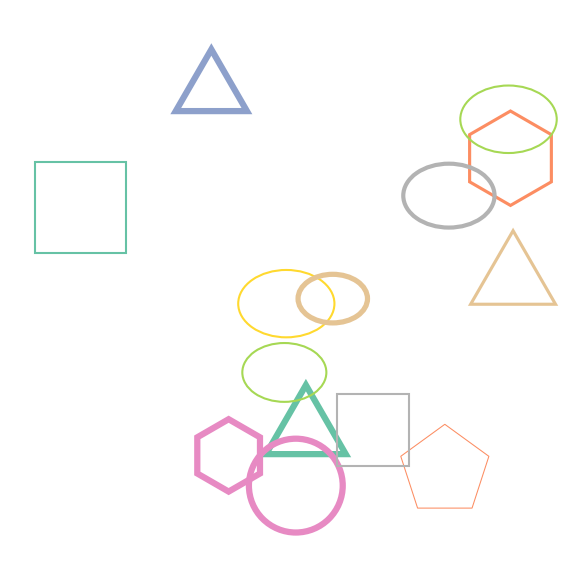[{"shape": "square", "thickness": 1, "radius": 0.39, "center": [0.139, 0.64]}, {"shape": "triangle", "thickness": 3, "radius": 0.4, "center": [0.53, 0.253]}, {"shape": "pentagon", "thickness": 0.5, "radius": 0.4, "center": [0.77, 0.184]}, {"shape": "hexagon", "thickness": 1.5, "radius": 0.41, "center": [0.884, 0.725]}, {"shape": "triangle", "thickness": 3, "radius": 0.36, "center": [0.366, 0.842]}, {"shape": "hexagon", "thickness": 3, "radius": 0.31, "center": [0.396, 0.211]}, {"shape": "circle", "thickness": 3, "radius": 0.41, "center": [0.512, 0.158]}, {"shape": "oval", "thickness": 1, "radius": 0.42, "center": [0.881, 0.793]}, {"shape": "oval", "thickness": 1, "radius": 0.36, "center": [0.492, 0.354]}, {"shape": "oval", "thickness": 1, "radius": 0.42, "center": [0.496, 0.473]}, {"shape": "oval", "thickness": 2.5, "radius": 0.3, "center": [0.576, 0.482]}, {"shape": "triangle", "thickness": 1.5, "radius": 0.42, "center": [0.888, 0.515]}, {"shape": "oval", "thickness": 2, "radius": 0.4, "center": [0.777, 0.66]}, {"shape": "square", "thickness": 1, "radius": 0.31, "center": [0.647, 0.254]}]